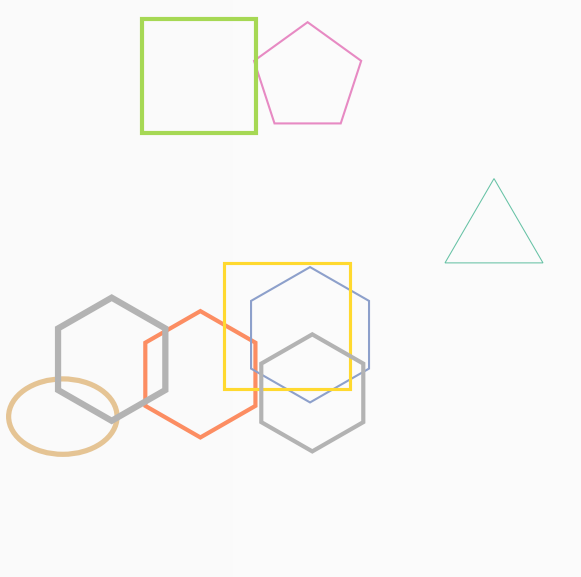[{"shape": "triangle", "thickness": 0.5, "radius": 0.49, "center": [0.85, 0.593]}, {"shape": "hexagon", "thickness": 2, "radius": 0.55, "center": [0.345, 0.351]}, {"shape": "hexagon", "thickness": 1, "radius": 0.59, "center": [0.533, 0.419]}, {"shape": "pentagon", "thickness": 1, "radius": 0.48, "center": [0.529, 0.864]}, {"shape": "square", "thickness": 2, "radius": 0.49, "center": [0.343, 0.868]}, {"shape": "square", "thickness": 1.5, "radius": 0.54, "center": [0.493, 0.434]}, {"shape": "oval", "thickness": 2.5, "radius": 0.47, "center": [0.108, 0.278]}, {"shape": "hexagon", "thickness": 2, "radius": 0.51, "center": [0.537, 0.319]}, {"shape": "hexagon", "thickness": 3, "radius": 0.53, "center": [0.192, 0.377]}]